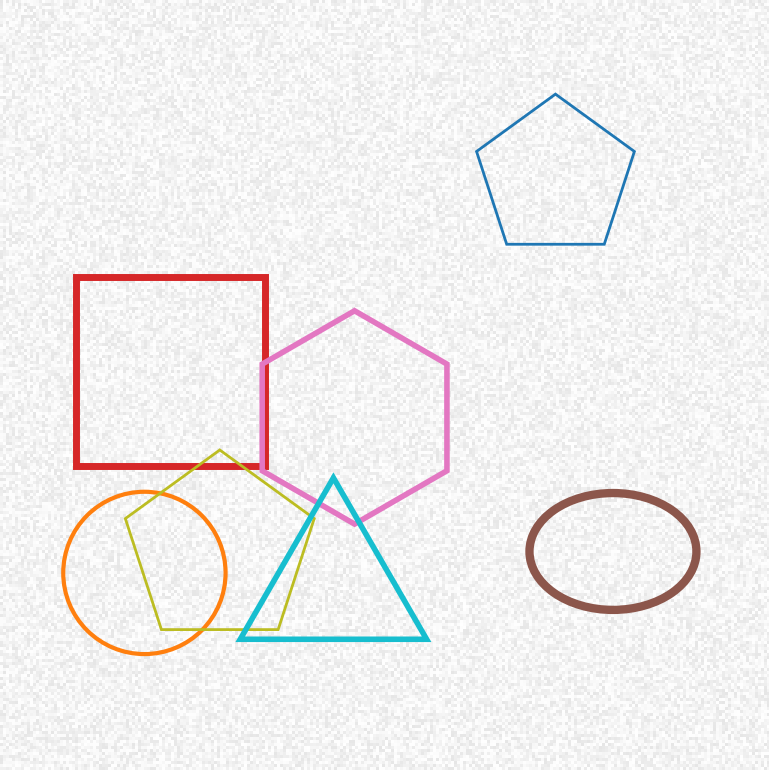[{"shape": "pentagon", "thickness": 1, "radius": 0.54, "center": [0.721, 0.77]}, {"shape": "circle", "thickness": 1.5, "radius": 0.53, "center": [0.188, 0.256]}, {"shape": "square", "thickness": 2.5, "radius": 0.61, "center": [0.221, 0.518]}, {"shape": "oval", "thickness": 3, "radius": 0.54, "center": [0.796, 0.284]}, {"shape": "hexagon", "thickness": 2, "radius": 0.69, "center": [0.46, 0.458]}, {"shape": "pentagon", "thickness": 1, "radius": 0.64, "center": [0.285, 0.287]}, {"shape": "triangle", "thickness": 2, "radius": 0.7, "center": [0.433, 0.24]}]